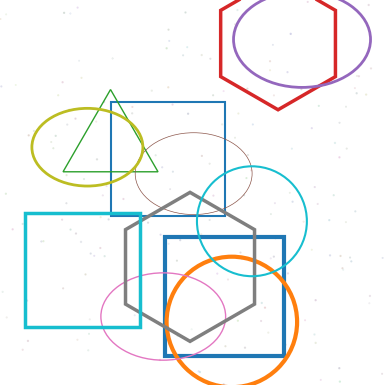[{"shape": "square", "thickness": 3, "radius": 0.77, "center": [0.584, 0.229]}, {"shape": "square", "thickness": 1.5, "radius": 0.74, "center": [0.436, 0.588]}, {"shape": "circle", "thickness": 3, "radius": 0.85, "center": [0.602, 0.164]}, {"shape": "triangle", "thickness": 1, "radius": 0.71, "center": [0.287, 0.625]}, {"shape": "hexagon", "thickness": 2.5, "radius": 0.86, "center": [0.722, 0.887]}, {"shape": "oval", "thickness": 2, "radius": 0.89, "center": [0.784, 0.898]}, {"shape": "oval", "thickness": 0.5, "radius": 0.76, "center": [0.503, 0.549]}, {"shape": "oval", "thickness": 1, "radius": 0.81, "center": [0.424, 0.178]}, {"shape": "hexagon", "thickness": 2.5, "radius": 0.97, "center": [0.494, 0.307]}, {"shape": "oval", "thickness": 2, "radius": 0.72, "center": [0.227, 0.618]}, {"shape": "circle", "thickness": 1.5, "radius": 0.71, "center": [0.654, 0.425]}, {"shape": "square", "thickness": 2.5, "radius": 0.75, "center": [0.213, 0.299]}]